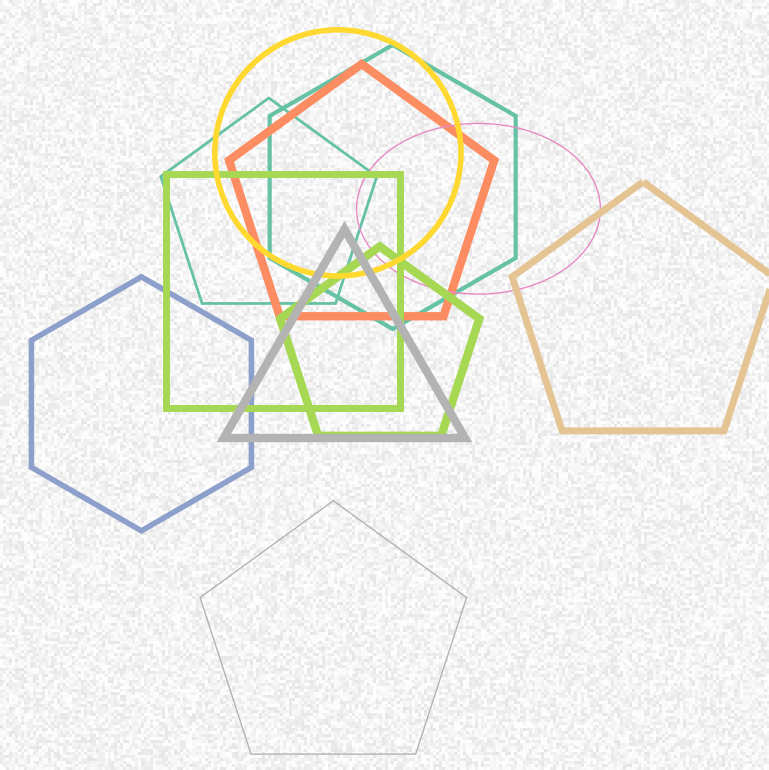[{"shape": "pentagon", "thickness": 1, "radius": 0.74, "center": [0.349, 0.725]}, {"shape": "hexagon", "thickness": 1.5, "radius": 0.92, "center": [0.51, 0.757]}, {"shape": "pentagon", "thickness": 3, "radius": 0.91, "center": [0.47, 0.736]}, {"shape": "hexagon", "thickness": 2, "radius": 0.82, "center": [0.184, 0.476]}, {"shape": "oval", "thickness": 0.5, "radius": 0.79, "center": [0.621, 0.729]}, {"shape": "pentagon", "thickness": 3, "radius": 0.68, "center": [0.493, 0.544]}, {"shape": "square", "thickness": 2.5, "radius": 0.76, "center": [0.368, 0.622]}, {"shape": "circle", "thickness": 2, "radius": 0.8, "center": [0.439, 0.801]}, {"shape": "pentagon", "thickness": 2.5, "radius": 0.89, "center": [0.835, 0.585]}, {"shape": "pentagon", "thickness": 0.5, "radius": 0.91, "center": [0.433, 0.168]}, {"shape": "triangle", "thickness": 3, "radius": 0.9, "center": [0.447, 0.522]}]